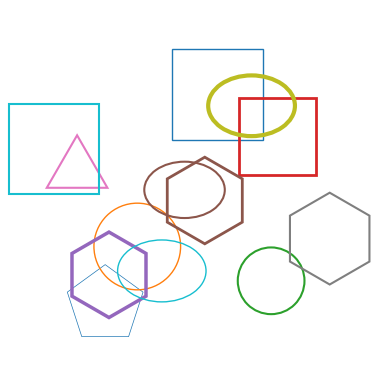[{"shape": "pentagon", "thickness": 0.5, "radius": 0.52, "center": [0.273, 0.209]}, {"shape": "square", "thickness": 1, "radius": 0.59, "center": [0.565, 0.755]}, {"shape": "circle", "thickness": 1, "radius": 0.56, "center": [0.357, 0.36]}, {"shape": "circle", "thickness": 1.5, "radius": 0.43, "center": [0.704, 0.271]}, {"shape": "square", "thickness": 2, "radius": 0.5, "center": [0.722, 0.645]}, {"shape": "hexagon", "thickness": 2.5, "radius": 0.55, "center": [0.283, 0.286]}, {"shape": "hexagon", "thickness": 2, "radius": 0.56, "center": [0.532, 0.479]}, {"shape": "oval", "thickness": 1.5, "radius": 0.52, "center": [0.479, 0.507]}, {"shape": "triangle", "thickness": 1.5, "radius": 0.45, "center": [0.2, 0.558]}, {"shape": "hexagon", "thickness": 1.5, "radius": 0.6, "center": [0.856, 0.38]}, {"shape": "oval", "thickness": 3, "radius": 0.56, "center": [0.653, 0.725]}, {"shape": "square", "thickness": 1.5, "radius": 0.58, "center": [0.14, 0.612]}, {"shape": "oval", "thickness": 1, "radius": 0.57, "center": [0.42, 0.296]}]